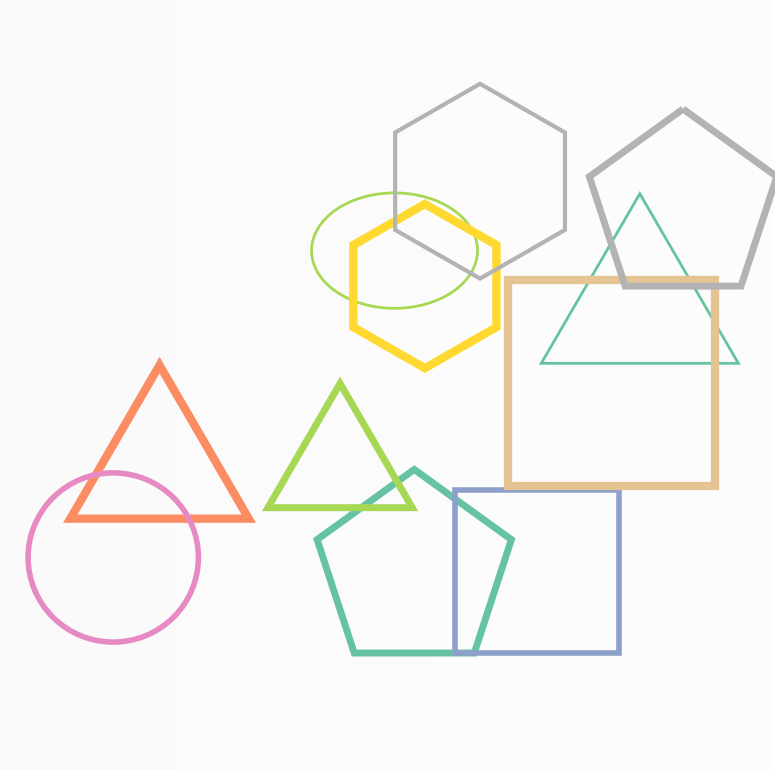[{"shape": "pentagon", "thickness": 2.5, "radius": 0.66, "center": [0.535, 0.259]}, {"shape": "triangle", "thickness": 1, "radius": 0.73, "center": [0.826, 0.602]}, {"shape": "triangle", "thickness": 3, "radius": 0.66, "center": [0.206, 0.393]}, {"shape": "square", "thickness": 2, "radius": 0.53, "center": [0.693, 0.258]}, {"shape": "circle", "thickness": 2, "radius": 0.55, "center": [0.146, 0.276]}, {"shape": "oval", "thickness": 1, "radius": 0.54, "center": [0.509, 0.675]}, {"shape": "triangle", "thickness": 2.5, "radius": 0.54, "center": [0.439, 0.394]}, {"shape": "hexagon", "thickness": 3, "radius": 0.53, "center": [0.548, 0.628]}, {"shape": "square", "thickness": 3, "radius": 0.67, "center": [0.789, 0.502]}, {"shape": "hexagon", "thickness": 1.5, "radius": 0.63, "center": [0.619, 0.765]}, {"shape": "pentagon", "thickness": 2.5, "radius": 0.64, "center": [0.881, 0.731]}]